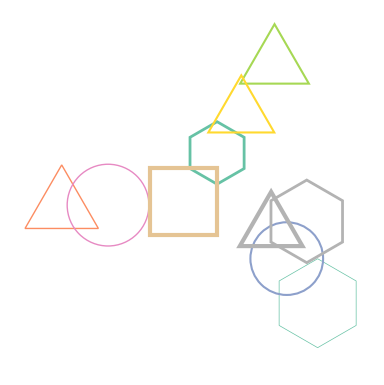[{"shape": "hexagon", "thickness": 2, "radius": 0.41, "center": [0.564, 0.603]}, {"shape": "hexagon", "thickness": 0.5, "radius": 0.58, "center": [0.825, 0.212]}, {"shape": "triangle", "thickness": 1, "radius": 0.55, "center": [0.16, 0.462]}, {"shape": "circle", "thickness": 1.5, "radius": 0.47, "center": [0.745, 0.328]}, {"shape": "circle", "thickness": 1, "radius": 0.53, "center": [0.281, 0.467]}, {"shape": "triangle", "thickness": 1.5, "radius": 0.51, "center": [0.713, 0.834]}, {"shape": "triangle", "thickness": 1.5, "radius": 0.49, "center": [0.627, 0.705]}, {"shape": "square", "thickness": 3, "radius": 0.43, "center": [0.477, 0.476]}, {"shape": "hexagon", "thickness": 2, "radius": 0.54, "center": [0.797, 0.425]}, {"shape": "triangle", "thickness": 3, "radius": 0.47, "center": [0.704, 0.408]}]